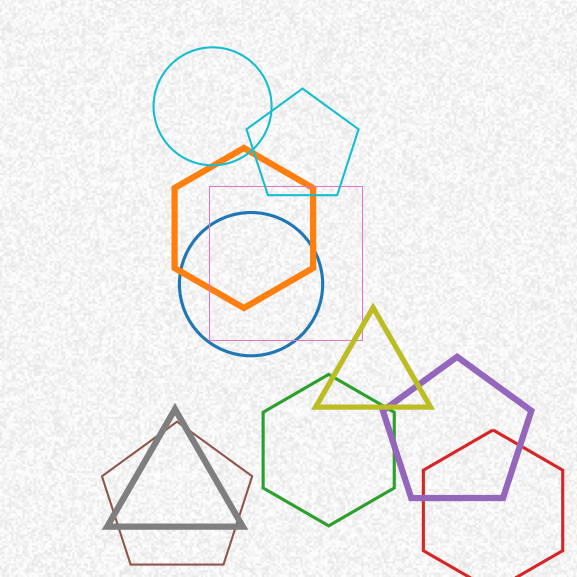[{"shape": "circle", "thickness": 1.5, "radius": 0.62, "center": [0.435, 0.507]}, {"shape": "hexagon", "thickness": 3, "radius": 0.69, "center": [0.422, 0.604]}, {"shape": "hexagon", "thickness": 1.5, "radius": 0.66, "center": [0.569, 0.22]}, {"shape": "hexagon", "thickness": 1.5, "radius": 0.7, "center": [0.854, 0.115]}, {"shape": "pentagon", "thickness": 3, "radius": 0.68, "center": [0.792, 0.246]}, {"shape": "pentagon", "thickness": 1, "radius": 0.68, "center": [0.307, 0.132]}, {"shape": "square", "thickness": 0.5, "radius": 0.66, "center": [0.495, 0.544]}, {"shape": "triangle", "thickness": 3, "radius": 0.68, "center": [0.303, 0.155]}, {"shape": "triangle", "thickness": 2.5, "radius": 0.57, "center": [0.646, 0.352]}, {"shape": "pentagon", "thickness": 1, "radius": 0.51, "center": [0.524, 0.744]}, {"shape": "circle", "thickness": 1, "radius": 0.51, "center": [0.368, 0.815]}]